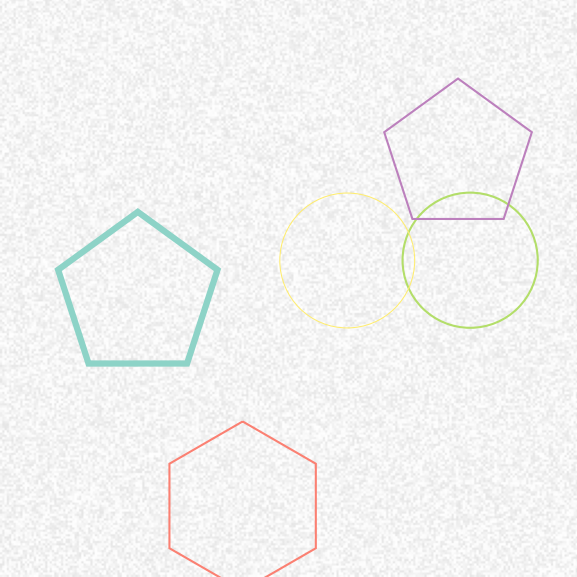[{"shape": "pentagon", "thickness": 3, "radius": 0.73, "center": [0.239, 0.487]}, {"shape": "hexagon", "thickness": 1, "radius": 0.73, "center": [0.42, 0.123]}, {"shape": "circle", "thickness": 1, "radius": 0.59, "center": [0.814, 0.549]}, {"shape": "pentagon", "thickness": 1, "radius": 0.67, "center": [0.793, 0.729]}, {"shape": "circle", "thickness": 0.5, "radius": 0.58, "center": [0.601, 0.548]}]